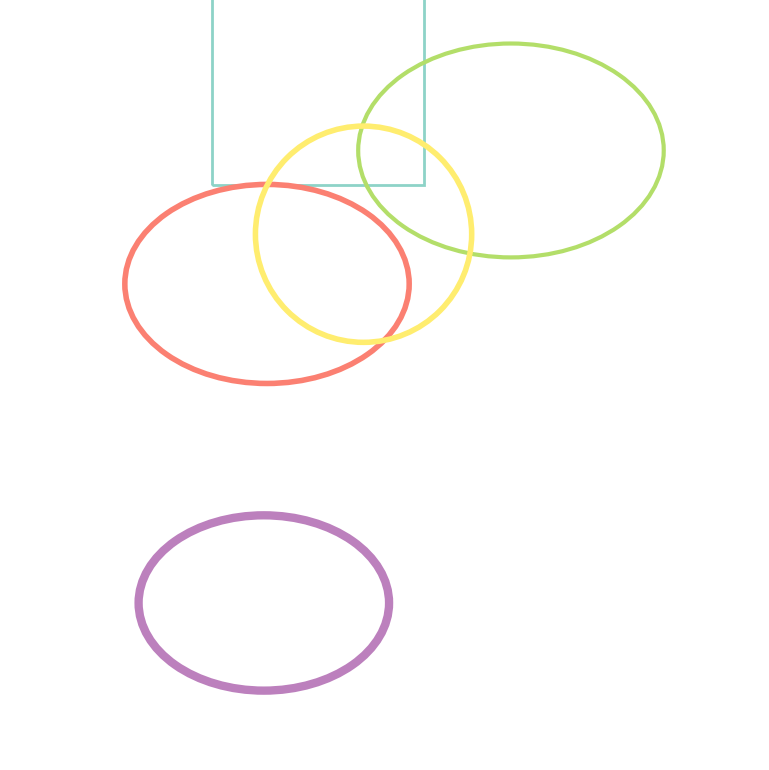[{"shape": "square", "thickness": 1, "radius": 0.69, "center": [0.413, 0.898]}, {"shape": "oval", "thickness": 2, "radius": 0.92, "center": [0.347, 0.631]}, {"shape": "oval", "thickness": 1.5, "radius": 0.99, "center": [0.664, 0.805]}, {"shape": "oval", "thickness": 3, "radius": 0.81, "center": [0.343, 0.217]}, {"shape": "circle", "thickness": 2, "radius": 0.7, "center": [0.472, 0.696]}]